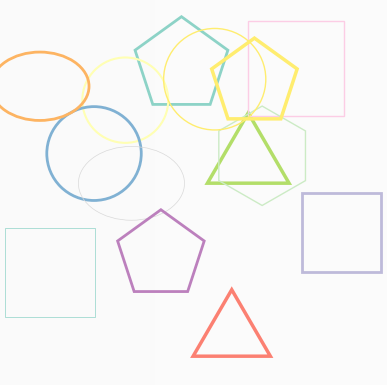[{"shape": "square", "thickness": 0.5, "radius": 0.58, "center": [0.129, 0.293]}, {"shape": "pentagon", "thickness": 2, "radius": 0.63, "center": [0.468, 0.831]}, {"shape": "circle", "thickness": 1.5, "radius": 0.55, "center": [0.323, 0.74]}, {"shape": "square", "thickness": 2, "radius": 0.52, "center": [0.881, 0.396]}, {"shape": "triangle", "thickness": 2.5, "radius": 0.58, "center": [0.598, 0.132]}, {"shape": "circle", "thickness": 2, "radius": 0.61, "center": [0.243, 0.601]}, {"shape": "oval", "thickness": 2, "radius": 0.63, "center": [0.103, 0.776]}, {"shape": "triangle", "thickness": 2.5, "radius": 0.61, "center": [0.641, 0.585]}, {"shape": "square", "thickness": 1, "radius": 0.62, "center": [0.764, 0.821]}, {"shape": "oval", "thickness": 0.5, "radius": 0.68, "center": [0.339, 0.524]}, {"shape": "pentagon", "thickness": 2, "radius": 0.59, "center": [0.415, 0.338]}, {"shape": "hexagon", "thickness": 1, "radius": 0.65, "center": [0.677, 0.595]}, {"shape": "circle", "thickness": 1, "radius": 0.66, "center": [0.554, 0.794]}, {"shape": "pentagon", "thickness": 2.5, "radius": 0.58, "center": [0.657, 0.785]}]